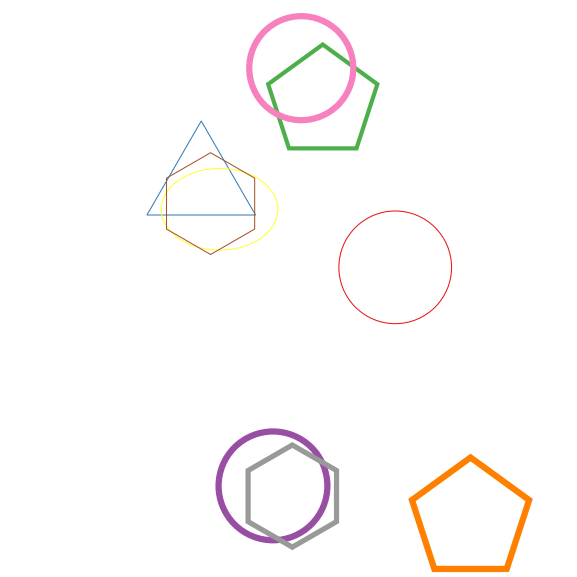[{"shape": "circle", "thickness": 0.5, "radius": 0.49, "center": [0.684, 0.536]}, {"shape": "triangle", "thickness": 0.5, "radius": 0.54, "center": [0.348, 0.681]}, {"shape": "pentagon", "thickness": 2, "radius": 0.5, "center": [0.559, 0.823]}, {"shape": "circle", "thickness": 3, "radius": 0.47, "center": [0.473, 0.158]}, {"shape": "pentagon", "thickness": 3, "radius": 0.53, "center": [0.815, 0.1]}, {"shape": "oval", "thickness": 0.5, "radius": 0.5, "center": [0.38, 0.637]}, {"shape": "hexagon", "thickness": 0.5, "radius": 0.44, "center": [0.365, 0.647]}, {"shape": "circle", "thickness": 3, "radius": 0.45, "center": [0.522, 0.881]}, {"shape": "hexagon", "thickness": 2.5, "radius": 0.44, "center": [0.506, 0.14]}]